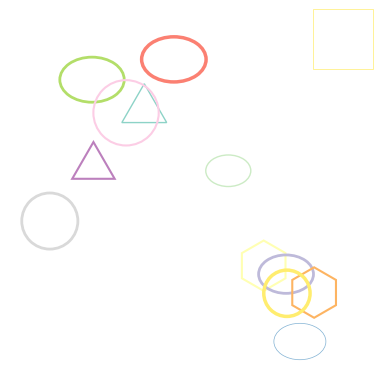[{"shape": "triangle", "thickness": 1, "radius": 0.34, "center": [0.375, 0.715]}, {"shape": "hexagon", "thickness": 1.5, "radius": 0.33, "center": [0.685, 0.31]}, {"shape": "oval", "thickness": 2, "radius": 0.36, "center": [0.743, 0.288]}, {"shape": "oval", "thickness": 2.5, "radius": 0.42, "center": [0.452, 0.846]}, {"shape": "oval", "thickness": 0.5, "radius": 0.34, "center": [0.779, 0.113]}, {"shape": "hexagon", "thickness": 1.5, "radius": 0.33, "center": [0.816, 0.24]}, {"shape": "oval", "thickness": 2, "radius": 0.42, "center": [0.239, 0.793]}, {"shape": "circle", "thickness": 1.5, "radius": 0.42, "center": [0.327, 0.707]}, {"shape": "circle", "thickness": 2, "radius": 0.36, "center": [0.129, 0.426]}, {"shape": "triangle", "thickness": 1.5, "radius": 0.32, "center": [0.243, 0.567]}, {"shape": "oval", "thickness": 1, "radius": 0.29, "center": [0.593, 0.556]}, {"shape": "square", "thickness": 0.5, "radius": 0.39, "center": [0.891, 0.899]}, {"shape": "circle", "thickness": 2.5, "radius": 0.3, "center": [0.745, 0.238]}]